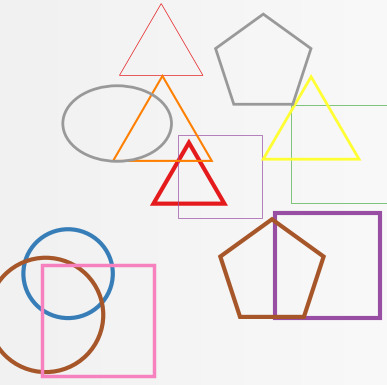[{"shape": "triangle", "thickness": 3, "radius": 0.53, "center": [0.488, 0.524]}, {"shape": "triangle", "thickness": 0.5, "radius": 0.62, "center": [0.416, 0.866]}, {"shape": "circle", "thickness": 3, "radius": 0.58, "center": [0.176, 0.289]}, {"shape": "square", "thickness": 0.5, "radius": 0.64, "center": [0.88, 0.6]}, {"shape": "square", "thickness": 0.5, "radius": 0.54, "center": [0.567, 0.541]}, {"shape": "square", "thickness": 3, "radius": 0.68, "center": [0.846, 0.311]}, {"shape": "triangle", "thickness": 1.5, "radius": 0.74, "center": [0.419, 0.656]}, {"shape": "triangle", "thickness": 2, "radius": 0.71, "center": [0.803, 0.658]}, {"shape": "circle", "thickness": 3, "radius": 0.74, "center": [0.118, 0.182]}, {"shape": "pentagon", "thickness": 3, "radius": 0.7, "center": [0.702, 0.29]}, {"shape": "square", "thickness": 2.5, "radius": 0.72, "center": [0.252, 0.167]}, {"shape": "oval", "thickness": 2, "radius": 0.7, "center": [0.302, 0.679]}, {"shape": "pentagon", "thickness": 2, "radius": 0.65, "center": [0.679, 0.834]}]